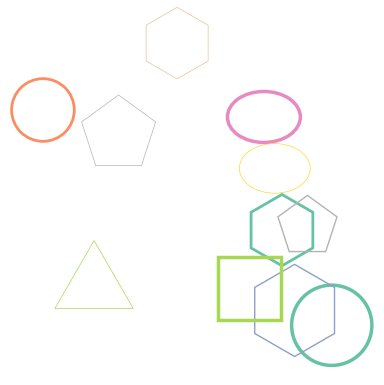[{"shape": "hexagon", "thickness": 2, "radius": 0.46, "center": [0.732, 0.402]}, {"shape": "circle", "thickness": 2.5, "radius": 0.52, "center": [0.862, 0.155]}, {"shape": "circle", "thickness": 2, "radius": 0.41, "center": [0.112, 0.714]}, {"shape": "hexagon", "thickness": 1, "radius": 0.6, "center": [0.765, 0.194]}, {"shape": "oval", "thickness": 2.5, "radius": 0.47, "center": [0.685, 0.696]}, {"shape": "square", "thickness": 2.5, "radius": 0.41, "center": [0.648, 0.251]}, {"shape": "triangle", "thickness": 0.5, "radius": 0.59, "center": [0.244, 0.257]}, {"shape": "oval", "thickness": 0.5, "radius": 0.46, "center": [0.714, 0.563]}, {"shape": "hexagon", "thickness": 0.5, "radius": 0.46, "center": [0.46, 0.888]}, {"shape": "pentagon", "thickness": 1, "radius": 0.4, "center": [0.799, 0.412]}, {"shape": "pentagon", "thickness": 0.5, "radius": 0.51, "center": [0.308, 0.652]}]